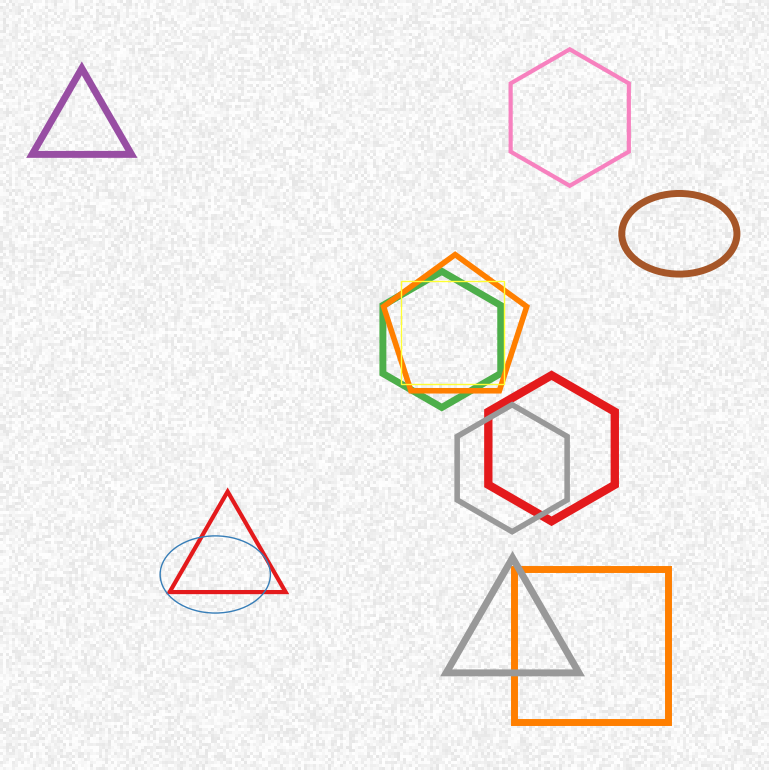[{"shape": "hexagon", "thickness": 3, "radius": 0.47, "center": [0.716, 0.418]}, {"shape": "triangle", "thickness": 1.5, "radius": 0.44, "center": [0.296, 0.275]}, {"shape": "oval", "thickness": 0.5, "radius": 0.36, "center": [0.28, 0.254]}, {"shape": "hexagon", "thickness": 2.5, "radius": 0.44, "center": [0.574, 0.559]}, {"shape": "triangle", "thickness": 2.5, "radius": 0.37, "center": [0.106, 0.837]}, {"shape": "square", "thickness": 2.5, "radius": 0.5, "center": [0.767, 0.162]}, {"shape": "pentagon", "thickness": 2, "radius": 0.49, "center": [0.591, 0.572]}, {"shape": "square", "thickness": 0.5, "radius": 0.33, "center": [0.587, 0.569]}, {"shape": "oval", "thickness": 2.5, "radius": 0.37, "center": [0.882, 0.696]}, {"shape": "hexagon", "thickness": 1.5, "radius": 0.44, "center": [0.74, 0.847]}, {"shape": "triangle", "thickness": 2.5, "radius": 0.5, "center": [0.666, 0.176]}, {"shape": "hexagon", "thickness": 2, "radius": 0.41, "center": [0.665, 0.392]}]